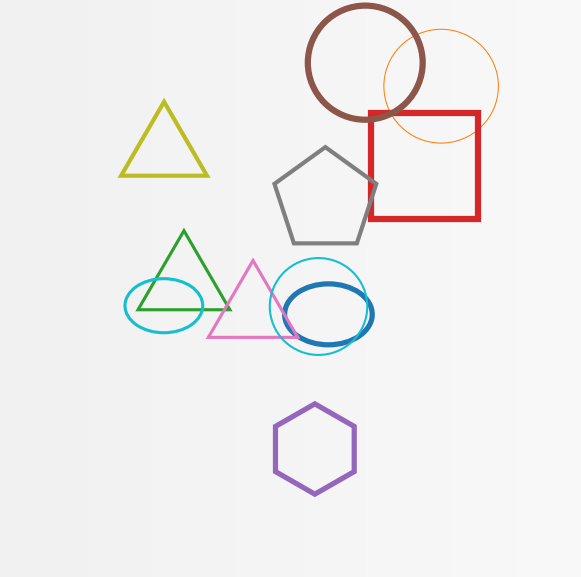[{"shape": "oval", "thickness": 2.5, "radius": 0.38, "center": [0.565, 0.455]}, {"shape": "circle", "thickness": 0.5, "radius": 0.49, "center": [0.759, 0.85]}, {"shape": "triangle", "thickness": 1.5, "radius": 0.46, "center": [0.316, 0.508]}, {"shape": "square", "thickness": 3, "radius": 0.46, "center": [0.73, 0.711]}, {"shape": "hexagon", "thickness": 2.5, "radius": 0.39, "center": [0.542, 0.222]}, {"shape": "circle", "thickness": 3, "radius": 0.49, "center": [0.628, 0.891]}, {"shape": "triangle", "thickness": 1.5, "radius": 0.44, "center": [0.435, 0.459]}, {"shape": "pentagon", "thickness": 2, "radius": 0.46, "center": [0.56, 0.652]}, {"shape": "triangle", "thickness": 2, "radius": 0.43, "center": [0.282, 0.738]}, {"shape": "circle", "thickness": 1, "radius": 0.42, "center": [0.548, 0.468]}, {"shape": "oval", "thickness": 1.5, "radius": 0.33, "center": [0.282, 0.47]}]